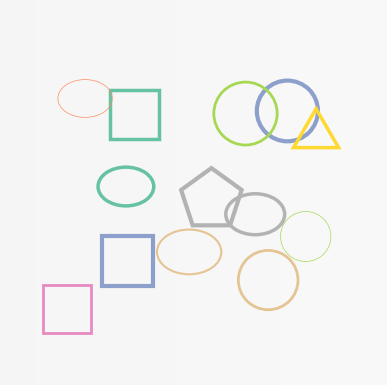[{"shape": "square", "thickness": 2.5, "radius": 0.32, "center": [0.348, 0.702]}, {"shape": "oval", "thickness": 2.5, "radius": 0.36, "center": [0.325, 0.516]}, {"shape": "oval", "thickness": 0.5, "radius": 0.35, "center": [0.22, 0.744]}, {"shape": "square", "thickness": 3, "radius": 0.33, "center": [0.329, 0.322]}, {"shape": "circle", "thickness": 3, "radius": 0.39, "center": [0.742, 0.712]}, {"shape": "square", "thickness": 2, "radius": 0.31, "center": [0.174, 0.198]}, {"shape": "circle", "thickness": 0.5, "radius": 0.32, "center": [0.789, 0.386]}, {"shape": "circle", "thickness": 2, "radius": 0.41, "center": [0.634, 0.705]}, {"shape": "triangle", "thickness": 2.5, "radius": 0.34, "center": [0.816, 0.65]}, {"shape": "oval", "thickness": 1.5, "radius": 0.41, "center": [0.488, 0.346]}, {"shape": "circle", "thickness": 2, "radius": 0.39, "center": [0.692, 0.273]}, {"shape": "oval", "thickness": 2.5, "radius": 0.38, "center": [0.659, 0.444]}, {"shape": "pentagon", "thickness": 3, "radius": 0.41, "center": [0.546, 0.481]}]